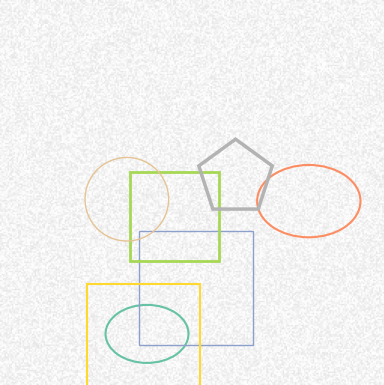[{"shape": "oval", "thickness": 1.5, "radius": 0.54, "center": [0.382, 0.133]}, {"shape": "oval", "thickness": 1.5, "radius": 0.67, "center": [0.802, 0.478]}, {"shape": "square", "thickness": 1, "radius": 0.74, "center": [0.509, 0.252]}, {"shape": "square", "thickness": 2, "radius": 0.57, "center": [0.453, 0.438]}, {"shape": "square", "thickness": 1.5, "radius": 0.73, "center": [0.372, 0.115]}, {"shape": "circle", "thickness": 1, "radius": 0.54, "center": [0.329, 0.483]}, {"shape": "pentagon", "thickness": 2.5, "radius": 0.5, "center": [0.612, 0.538]}]